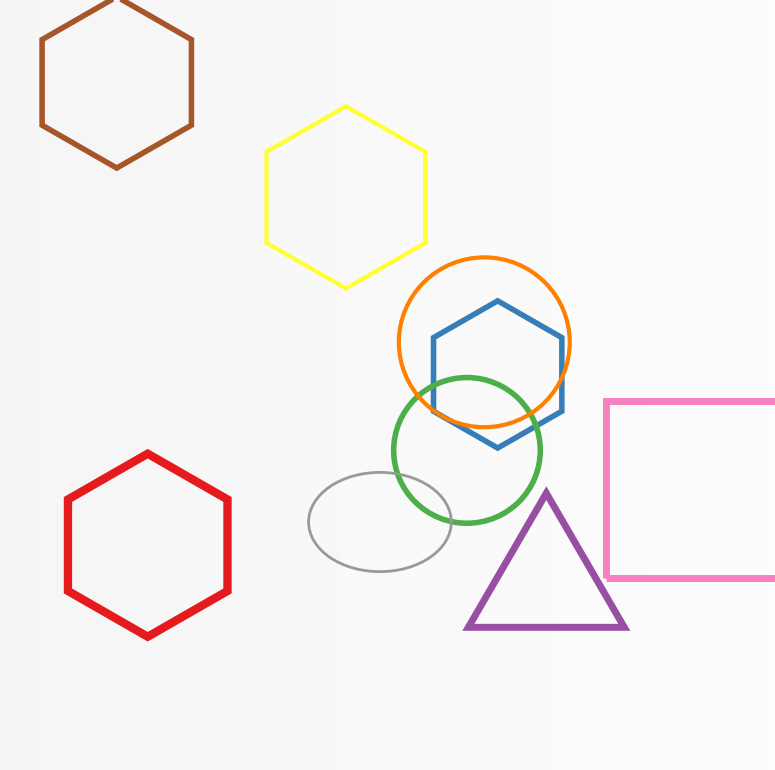[{"shape": "hexagon", "thickness": 3, "radius": 0.59, "center": [0.191, 0.292]}, {"shape": "hexagon", "thickness": 2, "radius": 0.48, "center": [0.642, 0.514]}, {"shape": "circle", "thickness": 2, "radius": 0.47, "center": [0.603, 0.415]}, {"shape": "triangle", "thickness": 2.5, "radius": 0.58, "center": [0.705, 0.243]}, {"shape": "circle", "thickness": 1.5, "radius": 0.55, "center": [0.625, 0.555]}, {"shape": "hexagon", "thickness": 1.5, "radius": 0.59, "center": [0.446, 0.744]}, {"shape": "hexagon", "thickness": 2, "radius": 0.56, "center": [0.151, 0.893]}, {"shape": "square", "thickness": 2.5, "radius": 0.57, "center": [0.897, 0.364]}, {"shape": "oval", "thickness": 1, "radius": 0.46, "center": [0.49, 0.322]}]